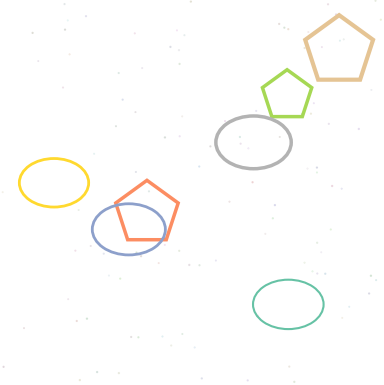[{"shape": "oval", "thickness": 1.5, "radius": 0.46, "center": [0.749, 0.209]}, {"shape": "pentagon", "thickness": 2.5, "radius": 0.43, "center": [0.382, 0.446]}, {"shape": "oval", "thickness": 2, "radius": 0.47, "center": [0.335, 0.404]}, {"shape": "pentagon", "thickness": 2.5, "radius": 0.34, "center": [0.746, 0.752]}, {"shape": "oval", "thickness": 2, "radius": 0.45, "center": [0.14, 0.525]}, {"shape": "pentagon", "thickness": 3, "radius": 0.46, "center": [0.881, 0.868]}, {"shape": "oval", "thickness": 2.5, "radius": 0.49, "center": [0.659, 0.63]}]